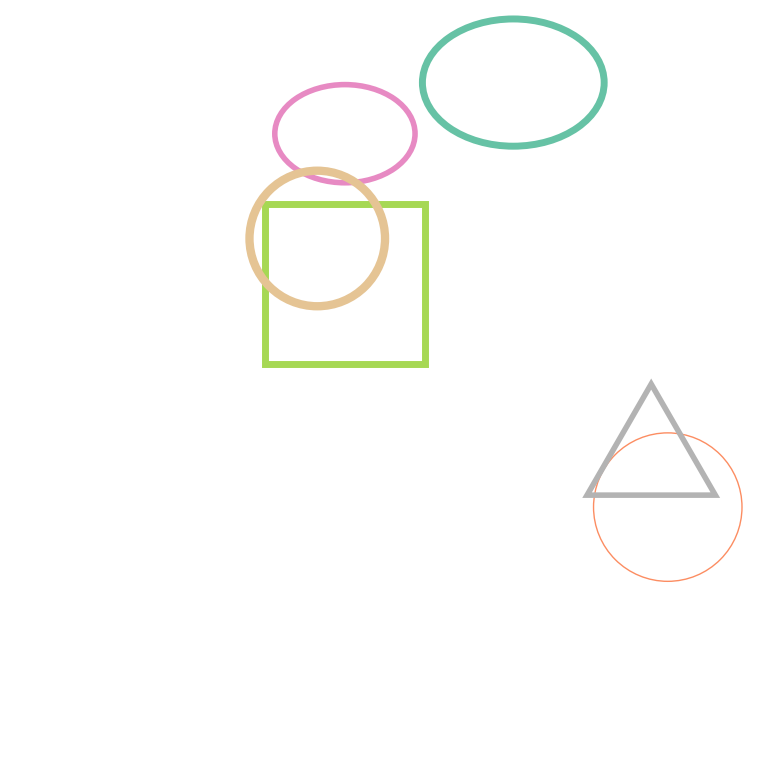[{"shape": "oval", "thickness": 2.5, "radius": 0.59, "center": [0.667, 0.893]}, {"shape": "circle", "thickness": 0.5, "radius": 0.48, "center": [0.867, 0.341]}, {"shape": "oval", "thickness": 2, "radius": 0.46, "center": [0.448, 0.826]}, {"shape": "square", "thickness": 2.5, "radius": 0.52, "center": [0.448, 0.631]}, {"shape": "circle", "thickness": 3, "radius": 0.44, "center": [0.412, 0.69]}, {"shape": "triangle", "thickness": 2, "radius": 0.48, "center": [0.846, 0.405]}]